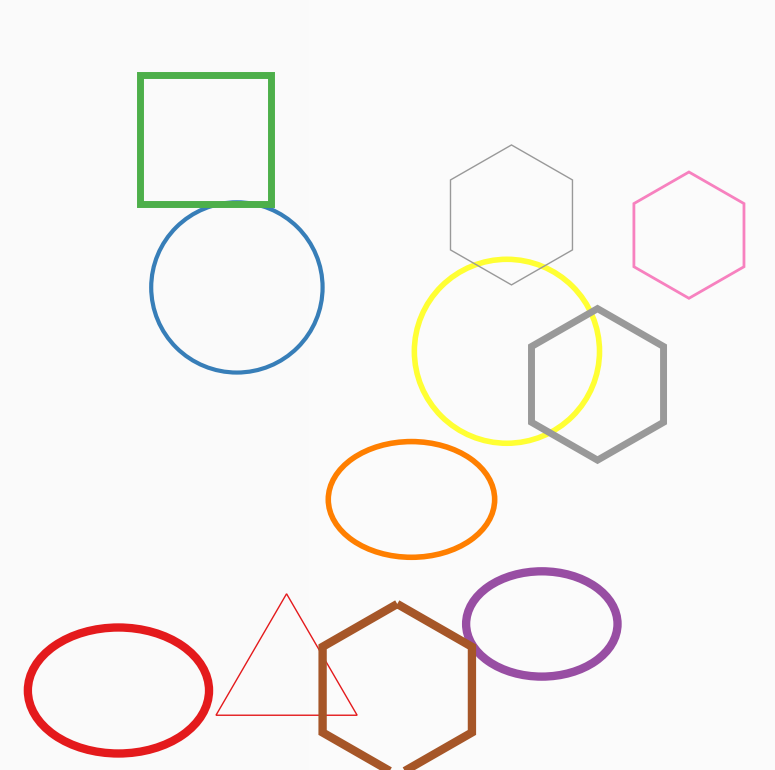[{"shape": "triangle", "thickness": 0.5, "radius": 0.53, "center": [0.37, 0.124]}, {"shape": "oval", "thickness": 3, "radius": 0.58, "center": [0.153, 0.103]}, {"shape": "circle", "thickness": 1.5, "radius": 0.55, "center": [0.306, 0.627]}, {"shape": "square", "thickness": 2.5, "radius": 0.42, "center": [0.265, 0.819]}, {"shape": "oval", "thickness": 3, "radius": 0.49, "center": [0.699, 0.19]}, {"shape": "oval", "thickness": 2, "radius": 0.54, "center": [0.531, 0.351]}, {"shape": "circle", "thickness": 2, "radius": 0.6, "center": [0.654, 0.544]}, {"shape": "hexagon", "thickness": 3, "radius": 0.56, "center": [0.513, 0.104]}, {"shape": "hexagon", "thickness": 1, "radius": 0.41, "center": [0.889, 0.695]}, {"shape": "hexagon", "thickness": 2.5, "radius": 0.49, "center": [0.771, 0.501]}, {"shape": "hexagon", "thickness": 0.5, "radius": 0.45, "center": [0.66, 0.721]}]